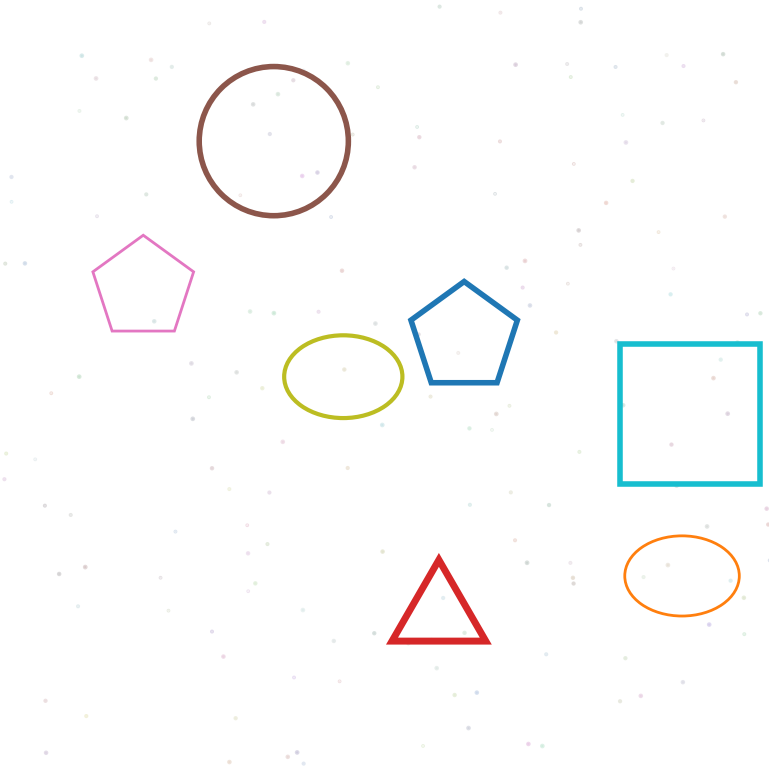[{"shape": "pentagon", "thickness": 2, "radius": 0.36, "center": [0.603, 0.562]}, {"shape": "oval", "thickness": 1, "radius": 0.37, "center": [0.886, 0.252]}, {"shape": "triangle", "thickness": 2.5, "radius": 0.35, "center": [0.57, 0.203]}, {"shape": "circle", "thickness": 2, "radius": 0.48, "center": [0.356, 0.817]}, {"shape": "pentagon", "thickness": 1, "radius": 0.34, "center": [0.186, 0.626]}, {"shape": "oval", "thickness": 1.5, "radius": 0.38, "center": [0.446, 0.511]}, {"shape": "square", "thickness": 2, "radius": 0.45, "center": [0.896, 0.462]}]